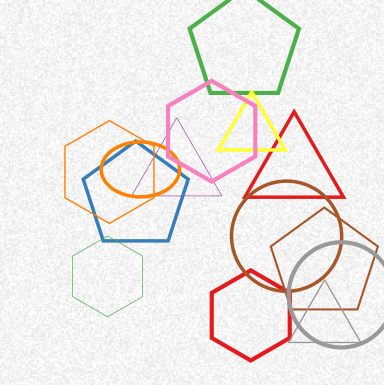[{"shape": "hexagon", "thickness": 3, "radius": 0.59, "center": [0.651, 0.181]}, {"shape": "triangle", "thickness": 2.5, "radius": 0.74, "center": [0.764, 0.562]}, {"shape": "pentagon", "thickness": 2.5, "radius": 0.72, "center": [0.353, 0.49]}, {"shape": "pentagon", "thickness": 3, "radius": 0.75, "center": [0.634, 0.879]}, {"shape": "hexagon", "thickness": 0.5, "radius": 0.53, "center": [0.28, 0.282]}, {"shape": "triangle", "thickness": 0.5, "radius": 0.68, "center": [0.459, 0.559]}, {"shape": "oval", "thickness": 2.5, "radius": 0.51, "center": [0.365, 0.56]}, {"shape": "hexagon", "thickness": 1, "radius": 0.67, "center": [0.284, 0.553]}, {"shape": "triangle", "thickness": 2.5, "radius": 0.5, "center": [0.654, 0.661]}, {"shape": "pentagon", "thickness": 1.5, "radius": 0.73, "center": [0.842, 0.315]}, {"shape": "circle", "thickness": 2.5, "radius": 0.72, "center": [0.744, 0.387]}, {"shape": "hexagon", "thickness": 3, "radius": 0.65, "center": [0.55, 0.659]}, {"shape": "circle", "thickness": 3, "radius": 0.68, "center": [0.886, 0.234]}, {"shape": "triangle", "thickness": 1, "radius": 0.54, "center": [0.843, 0.165]}]